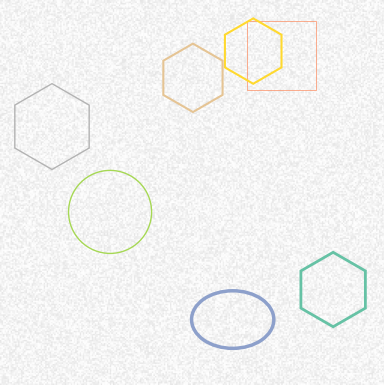[{"shape": "hexagon", "thickness": 2, "radius": 0.48, "center": [0.865, 0.248]}, {"shape": "square", "thickness": 0.5, "radius": 0.45, "center": [0.73, 0.857]}, {"shape": "oval", "thickness": 2.5, "radius": 0.53, "center": [0.604, 0.17]}, {"shape": "circle", "thickness": 1, "radius": 0.54, "center": [0.286, 0.45]}, {"shape": "hexagon", "thickness": 1.5, "radius": 0.42, "center": [0.658, 0.867]}, {"shape": "hexagon", "thickness": 1.5, "radius": 0.44, "center": [0.501, 0.798]}, {"shape": "hexagon", "thickness": 1, "radius": 0.56, "center": [0.135, 0.671]}]